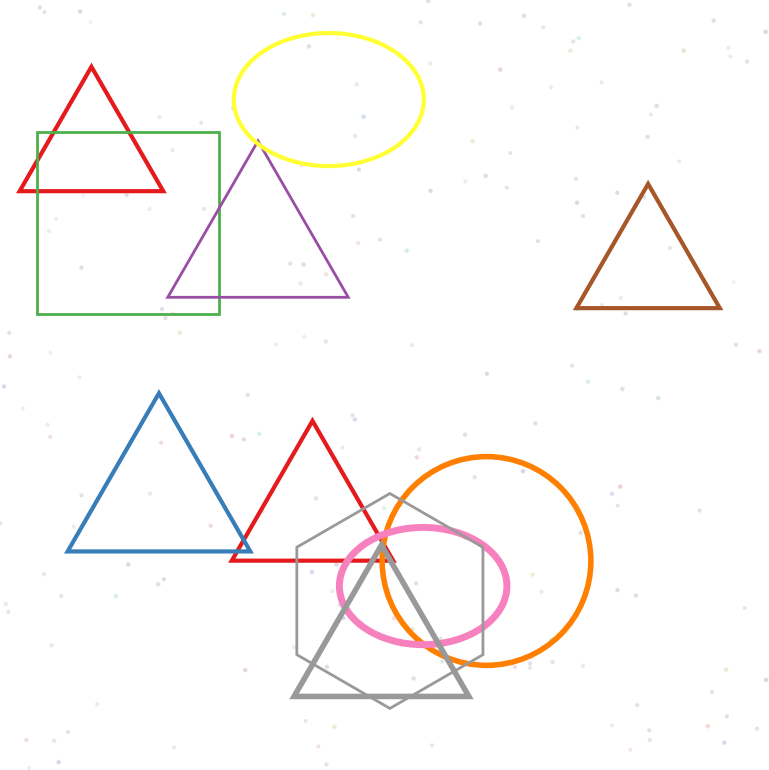[{"shape": "triangle", "thickness": 1.5, "radius": 0.61, "center": [0.406, 0.332]}, {"shape": "triangle", "thickness": 1.5, "radius": 0.54, "center": [0.119, 0.806]}, {"shape": "triangle", "thickness": 1.5, "radius": 0.68, "center": [0.206, 0.352]}, {"shape": "square", "thickness": 1, "radius": 0.59, "center": [0.166, 0.71]}, {"shape": "triangle", "thickness": 1, "radius": 0.68, "center": [0.335, 0.682]}, {"shape": "circle", "thickness": 2, "radius": 0.68, "center": [0.632, 0.271]}, {"shape": "oval", "thickness": 1.5, "radius": 0.62, "center": [0.427, 0.871]}, {"shape": "triangle", "thickness": 1.5, "radius": 0.54, "center": [0.842, 0.654]}, {"shape": "oval", "thickness": 2.5, "radius": 0.54, "center": [0.55, 0.239]}, {"shape": "triangle", "thickness": 2, "radius": 0.66, "center": [0.495, 0.161]}, {"shape": "hexagon", "thickness": 1, "radius": 0.7, "center": [0.506, 0.22]}]